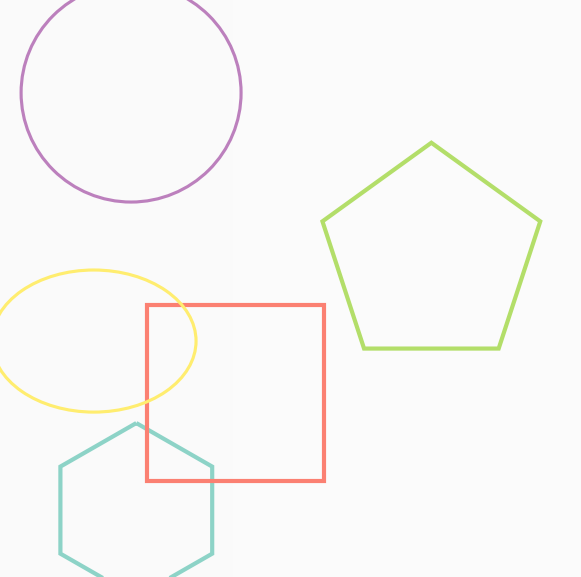[{"shape": "hexagon", "thickness": 2, "radius": 0.75, "center": [0.234, 0.116]}, {"shape": "square", "thickness": 2, "radius": 0.76, "center": [0.405, 0.319]}, {"shape": "pentagon", "thickness": 2, "radius": 0.99, "center": [0.742, 0.555]}, {"shape": "circle", "thickness": 1.5, "radius": 0.95, "center": [0.226, 0.839]}, {"shape": "oval", "thickness": 1.5, "radius": 0.88, "center": [0.162, 0.409]}]